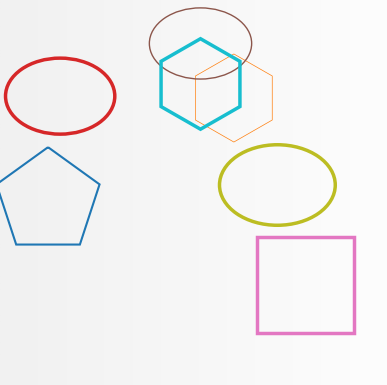[{"shape": "pentagon", "thickness": 1.5, "radius": 0.7, "center": [0.124, 0.478]}, {"shape": "hexagon", "thickness": 0.5, "radius": 0.57, "center": [0.604, 0.745]}, {"shape": "oval", "thickness": 2.5, "radius": 0.71, "center": [0.155, 0.75]}, {"shape": "oval", "thickness": 1, "radius": 0.66, "center": [0.517, 0.887]}, {"shape": "square", "thickness": 2.5, "radius": 0.63, "center": [0.788, 0.259]}, {"shape": "oval", "thickness": 2.5, "radius": 0.75, "center": [0.716, 0.519]}, {"shape": "hexagon", "thickness": 2.5, "radius": 0.59, "center": [0.517, 0.782]}]